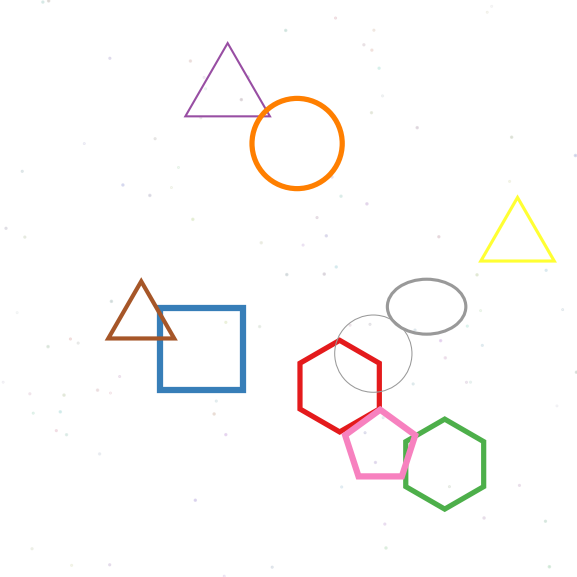[{"shape": "hexagon", "thickness": 2.5, "radius": 0.4, "center": [0.588, 0.331]}, {"shape": "square", "thickness": 3, "radius": 0.36, "center": [0.349, 0.395]}, {"shape": "hexagon", "thickness": 2.5, "radius": 0.39, "center": [0.77, 0.195]}, {"shape": "triangle", "thickness": 1, "radius": 0.42, "center": [0.394, 0.84]}, {"shape": "circle", "thickness": 2.5, "radius": 0.39, "center": [0.514, 0.751]}, {"shape": "triangle", "thickness": 1.5, "radius": 0.37, "center": [0.896, 0.584]}, {"shape": "triangle", "thickness": 2, "radius": 0.33, "center": [0.245, 0.446]}, {"shape": "pentagon", "thickness": 3, "radius": 0.32, "center": [0.658, 0.226]}, {"shape": "circle", "thickness": 0.5, "radius": 0.33, "center": [0.646, 0.387]}, {"shape": "oval", "thickness": 1.5, "radius": 0.34, "center": [0.739, 0.468]}]